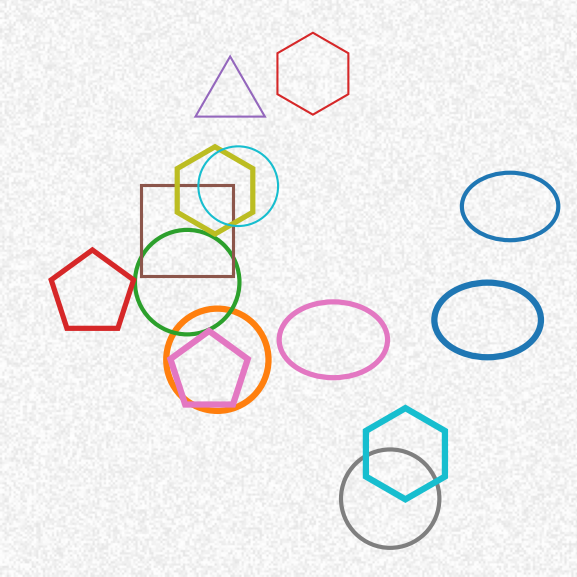[{"shape": "oval", "thickness": 3, "radius": 0.46, "center": [0.844, 0.445]}, {"shape": "oval", "thickness": 2, "radius": 0.42, "center": [0.883, 0.642]}, {"shape": "circle", "thickness": 3, "radius": 0.44, "center": [0.376, 0.376]}, {"shape": "circle", "thickness": 2, "radius": 0.45, "center": [0.324, 0.511]}, {"shape": "pentagon", "thickness": 2.5, "radius": 0.38, "center": [0.16, 0.491]}, {"shape": "hexagon", "thickness": 1, "radius": 0.35, "center": [0.542, 0.872]}, {"shape": "triangle", "thickness": 1, "radius": 0.35, "center": [0.399, 0.832]}, {"shape": "square", "thickness": 1.5, "radius": 0.39, "center": [0.324, 0.6]}, {"shape": "oval", "thickness": 2.5, "radius": 0.47, "center": [0.577, 0.411]}, {"shape": "pentagon", "thickness": 3, "radius": 0.35, "center": [0.362, 0.356]}, {"shape": "circle", "thickness": 2, "radius": 0.43, "center": [0.676, 0.136]}, {"shape": "hexagon", "thickness": 2.5, "radius": 0.38, "center": [0.372, 0.669]}, {"shape": "hexagon", "thickness": 3, "radius": 0.4, "center": [0.702, 0.213]}, {"shape": "circle", "thickness": 1, "radius": 0.35, "center": [0.412, 0.677]}]